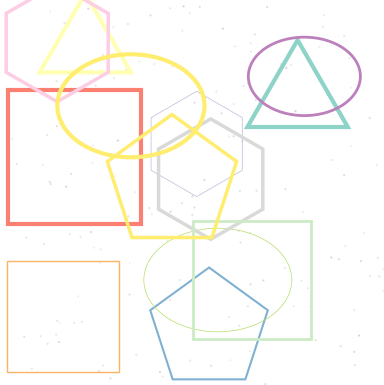[{"shape": "triangle", "thickness": 3, "radius": 0.75, "center": [0.773, 0.745]}, {"shape": "triangle", "thickness": 3, "radius": 0.68, "center": [0.222, 0.881]}, {"shape": "hexagon", "thickness": 0.5, "radius": 0.68, "center": [0.511, 0.626]}, {"shape": "square", "thickness": 3, "radius": 0.87, "center": [0.193, 0.591]}, {"shape": "pentagon", "thickness": 1.5, "radius": 0.8, "center": [0.543, 0.145]}, {"shape": "square", "thickness": 1, "radius": 0.72, "center": [0.164, 0.177]}, {"shape": "oval", "thickness": 0.5, "radius": 0.96, "center": [0.566, 0.273]}, {"shape": "hexagon", "thickness": 2.5, "radius": 0.77, "center": [0.149, 0.889]}, {"shape": "hexagon", "thickness": 2.5, "radius": 0.78, "center": [0.547, 0.535]}, {"shape": "oval", "thickness": 2, "radius": 0.73, "center": [0.791, 0.802]}, {"shape": "square", "thickness": 2, "radius": 0.77, "center": [0.655, 0.273]}, {"shape": "pentagon", "thickness": 2.5, "radius": 0.88, "center": [0.447, 0.526]}, {"shape": "oval", "thickness": 3, "radius": 0.96, "center": [0.34, 0.725]}]